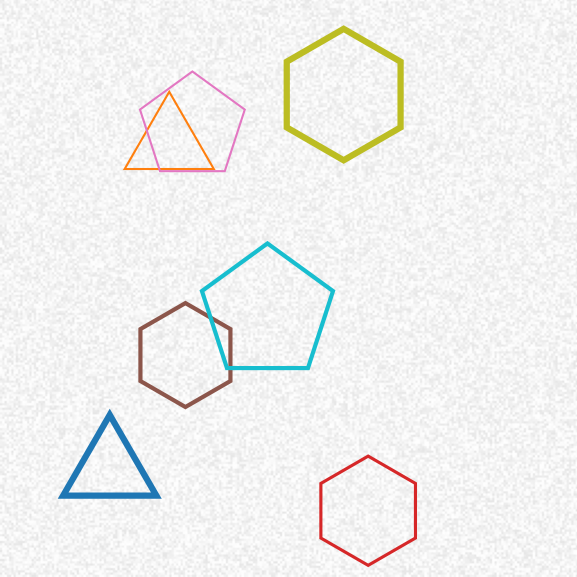[{"shape": "triangle", "thickness": 3, "radius": 0.47, "center": [0.19, 0.187]}, {"shape": "triangle", "thickness": 1, "radius": 0.45, "center": [0.293, 0.751]}, {"shape": "hexagon", "thickness": 1.5, "radius": 0.47, "center": [0.638, 0.115]}, {"shape": "hexagon", "thickness": 2, "radius": 0.45, "center": [0.321, 0.384]}, {"shape": "pentagon", "thickness": 1, "radius": 0.48, "center": [0.333, 0.78]}, {"shape": "hexagon", "thickness": 3, "radius": 0.57, "center": [0.595, 0.835]}, {"shape": "pentagon", "thickness": 2, "radius": 0.6, "center": [0.463, 0.458]}]